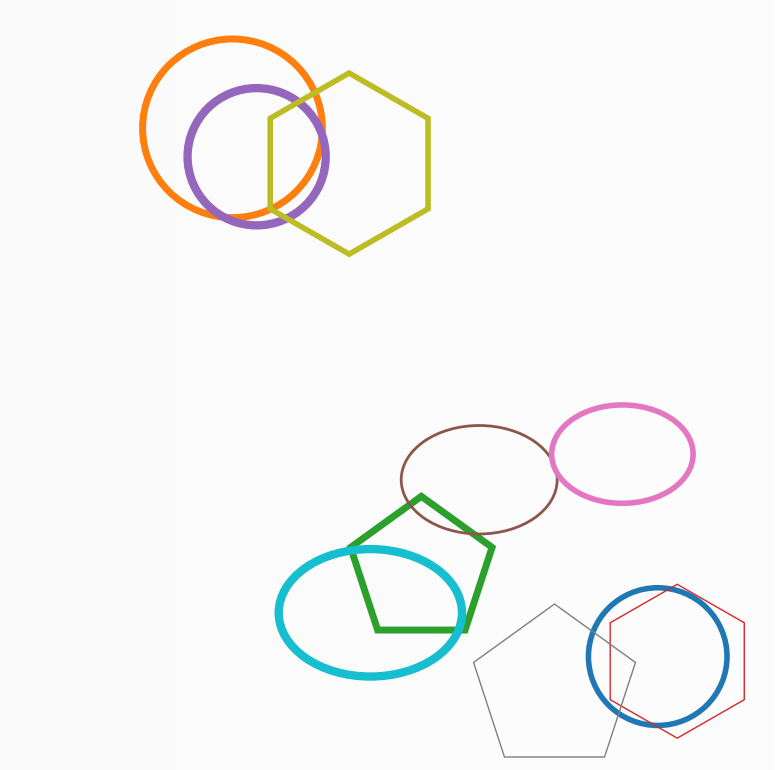[{"shape": "circle", "thickness": 2, "radius": 0.45, "center": [0.849, 0.147]}, {"shape": "circle", "thickness": 2.5, "radius": 0.58, "center": [0.3, 0.833]}, {"shape": "pentagon", "thickness": 2.5, "radius": 0.48, "center": [0.544, 0.259]}, {"shape": "hexagon", "thickness": 0.5, "radius": 0.5, "center": [0.874, 0.141]}, {"shape": "circle", "thickness": 3, "radius": 0.45, "center": [0.331, 0.796]}, {"shape": "oval", "thickness": 1, "radius": 0.5, "center": [0.618, 0.377]}, {"shape": "oval", "thickness": 2, "radius": 0.46, "center": [0.803, 0.41]}, {"shape": "pentagon", "thickness": 0.5, "radius": 0.55, "center": [0.715, 0.106]}, {"shape": "hexagon", "thickness": 2, "radius": 0.59, "center": [0.45, 0.788]}, {"shape": "oval", "thickness": 3, "radius": 0.59, "center": [0.478, 0.204]}]